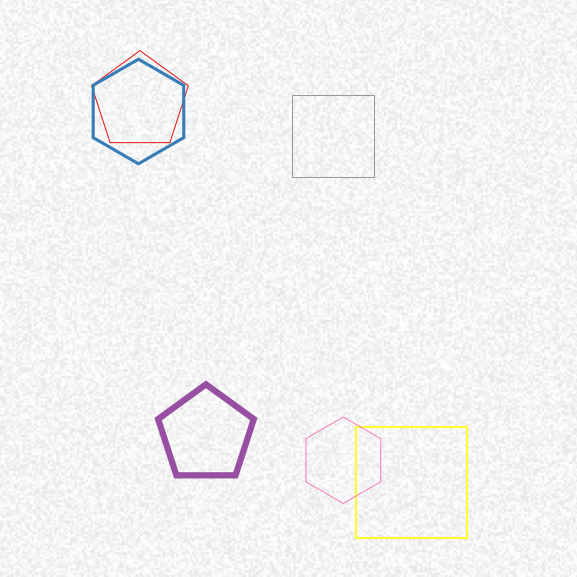[{"shape": "pentagon", "thickness": 0.5, "radius": 0.44, "center": [0.242, 0.823]}, {"shape": "hexagon", "thickness": 1.5, "radius": 0.45, "center": [0.24, 0.806]}, {"shape": "pentagon", "thickness": 3, "radius": 0.44, "center": [0.357, 0.247]}, {"shape": "square", "thickness": 1, "radius": 0.48, "center": [0.713, 0.164]}, {"shape": "hexagon", "thickness": 0.5, "radius": 0.37, "center": [0.594, 0.202]}, {"shape": "square", "thickness": 0.5, "radius": 0.36, "center": [0.577, 0.764]}]